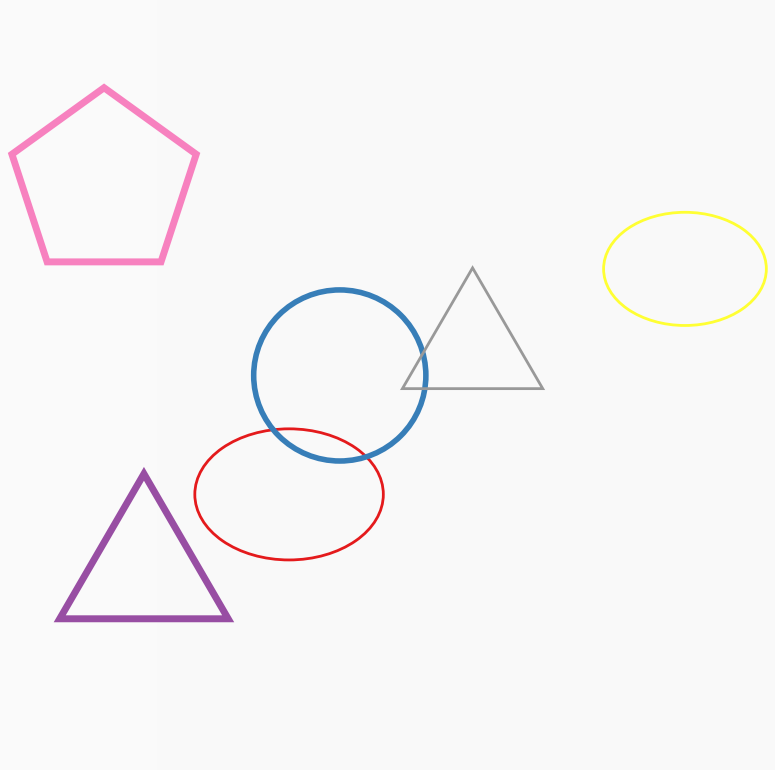[{"shape": "oval", "thickness": 1, "radius": 0.61, "center": [0.373, 0.358]}, {"shape": "circle", "thickness": 2, "radius": 0.56, "center": [0.438, 0.512]}, {"shape": "triangle", "thickness": 2.5, "radius": 0.63, "center": [0.186, 0.259]}, {"shape": "oval", "thickness": 1, "radius": 0.53, "center": [0.884, 0.651]}, {"shape": "pentagon", "thickness": 2.5, "radius": 0.63, "center": [0.134, 0.761]}, {"shape": "triangle", "thickness": 1, "radius": 0.52, "center": [0.61, 0.548]}]